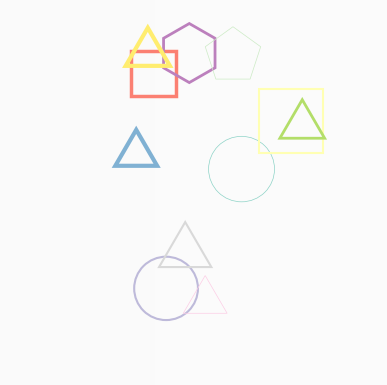[{"shape": "circle", "thickness": 0.5, "radius": 0.43, "center": [0.623, 0.561]}, {"shape": "square", "thickness": 1.5, "radius": 0.41, "center": [0.752, 0.686]}, {"shape": "circle", "thickness": 1.5, "radius": 0.41, "center": [0.429, 0.251]}, {"shape": "square", "thickness": 2.5, "radius": 0.29, "center": [0.397, 0.808]}, {"shape": "triangle", "thickness": 3, "radius": 0.31, "center": [0.352, 0.601]}, {"shape": "triangle", "thickness": 2, "radius": 0.33, "center": [0.78, 0.674]}, {"shape": "triangle", "thickness": 0.5, "radius": 0.33, "center": [0.53, 0.219]}, {"shape": "triangle", "thickness": 1.5, "radius": 0.39, "center": [0.478, 0.345]}, {"shape": "hexagon", "thickness": 2, "radius": 0.38, "center": [0.489, 0.862]}, {"shape": "pentagon", "thickness": 0.5, "radius": 0.38, "center": [0.601, 0.855]}, {"shape": "triangle", "thickness": 3, "radius": 0.33, "center": [0.381, 0.862]}]